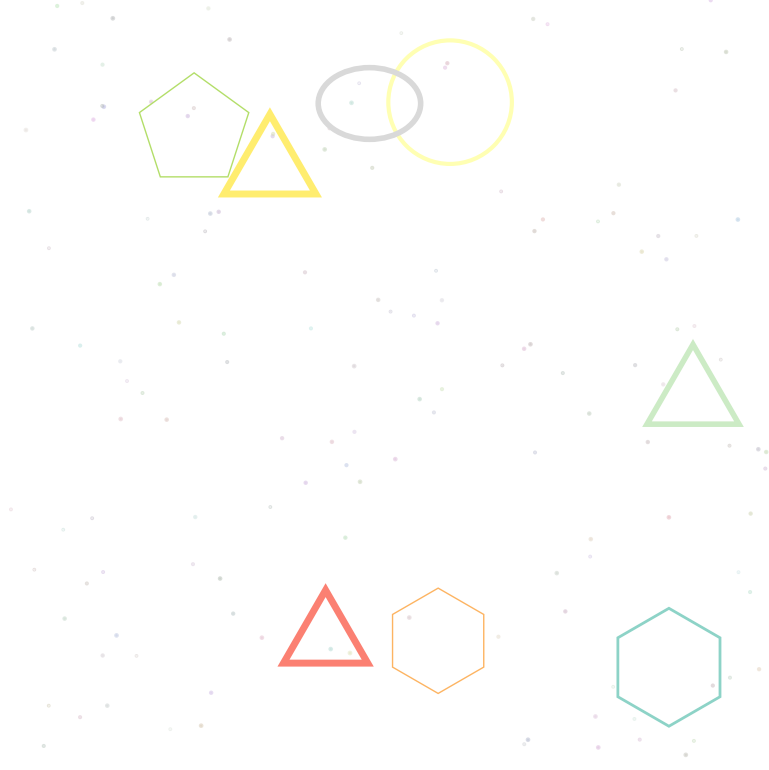[{"shape": "hexagon", "thickness": 1, "radius": 0.38, "center": [0.869, 0.133]}, {"shape": "circle", "thickness": 1.5, "radius": 0.4, "center": [0.585, 0.867]}, {"shape": "triangle", "thickness": 2.5, "radius": 0.32, "center": [0.423, 0.17]}, {"shape": "hexagon", "thickness": 0.5, "radius": 0.34, "center": [0.569, 0.168]}, {"shape": "pentagon", "thickness": 0.5, "radius": 0.37, "center": [0.252, 0.831]}, {"shape": "oval", "thickness": 2, "radius": 0.33, "center": [0.48, 0.866]}, {"shape": "triangle", "thickness": 2, "radius": 0.34, "center": [0.9, 0.484]}, {"shape": "triangle", "thickness": 2.5, "radius": 0.35, "center": [0.351, 0.783]}]